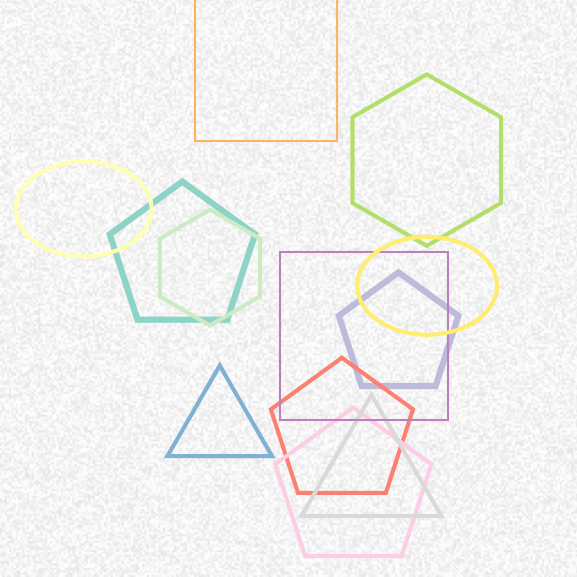[{"shape": "pentagon", "thickness": 3, "radius": 0.66, "center": [0.316, 0.553]}, {"shape": "oval", "thickness": 2, "radius": 0.59, "center": [0.145, 0.637]}, {"shape": "pentagon", "thickness": 3, "radius": 0.54, "center": [0.69, 0.419]}, {"shape": "pentagon", "thickness": 2, "radius": 0.65, "center": [0.592, 0.25]}, {"shape": "triangle", "thickness": 2, "radius": 0.52, "center": [0.38, 0.262]}, {"shape": "square", "thickness": 1, "radius": 0.61, "center": [0.461, 0.877]}, {"shape": "hexagon", "thickness": 2, "radius": 0.74, "center": [0.739, 0.722]}, {"shape": "pentagon", "thickness": 2, "radius": 0.71, "center": [0.612, 0.151]}, {"shape": "triangle", "thickness": 2, "radius": 0.7, "center": [0.643, 0.176]}, {"shape": "square", "thickness": 1, "radius": 0.73, "center": [0.63, 0.417]}, {"shape": "hexagon", "thickness": 2, "radius": 0.5, "center": [0.364, 0.536]}, {"shape": "oval", "thickness": 2, "radius": 0.61, "center": [0.74, 0.504]}]